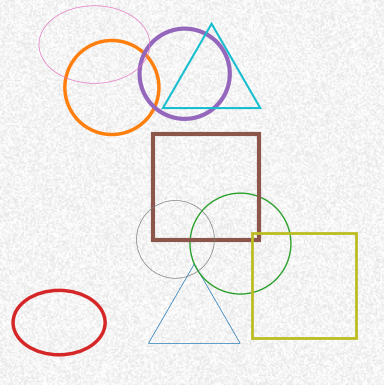[{"shape": "triangle", "thickness": 0.5, "radius": 0.69, "center": [0.505, 0.177]}, {"shape": "circle", "thickness": 2.5, "radius": 0.61, "center": [0.291, 0.773]}, {"shape": "circle", "thickness": 1, "radius": 0.66, "center": [0.625, 0.367]}, {"shape": "oval", "thickness": 2.5, "radius": 0.6, "center": [0.153, 0.162]}, {"shape": "circle", "thickness": 3, "radius": 0.59, "center": [0.48, 0.808]}, {"shape": "square", "thickness": 3, "radius": 0.69, "center": [0.534, 0.514]}, {"shape": "oval", "thickness": 0.5, "radius": 0.72, "center": [0.245, 0.884]}, {"shape": "circle", "thickness": 0.5, "radius": 0.51, "center": [0.456, 0.378]}, {"shape": "square", "thickness": 2, "radius": 0.68, "center": [0.789, 0.258]}, {"shape": "triangle", "thickness": 1.5, "radius": 0.73, "center": [0.55, 0.792]}]